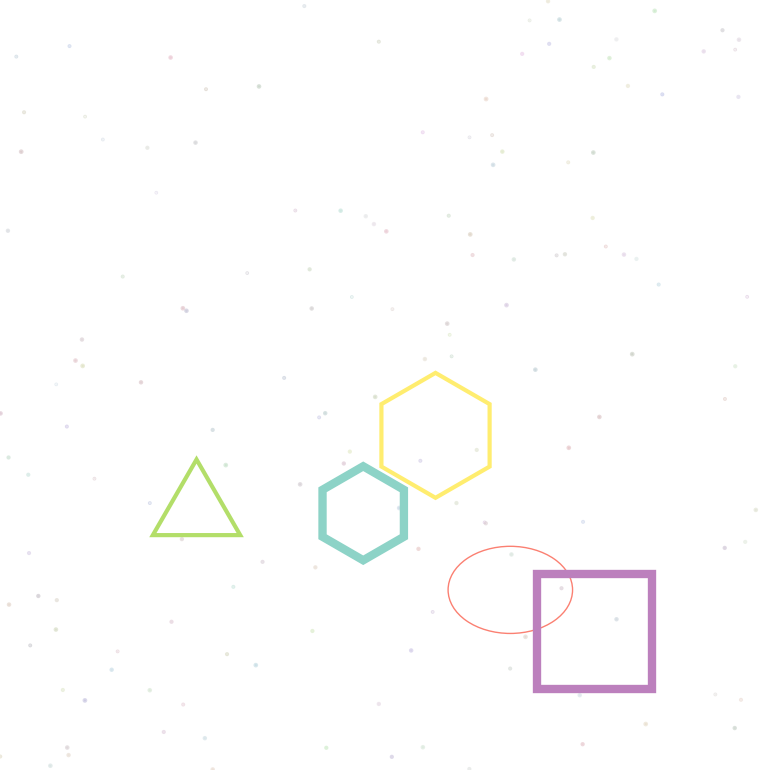[{"shape": "hexagon", "thickness": 3, "radius": 0.31, "center": [0.472, 0.333]}, {"shape": "oval", "thickness": 0.5, "radius": 0.4, "center": [0.663, 0.234]}, {"shape": "triangle", "thickness": 1.5, "radius": 0.33, "center": [0.255, 0.338]}, {"shape": "square", "thickness": 3, "radius": 0.37, "center": [0.772, 0.18]}, {"shape": "hexagon", "thickness": 1.5, "radius": 0.41, "center": [0.566, 0.435]}]